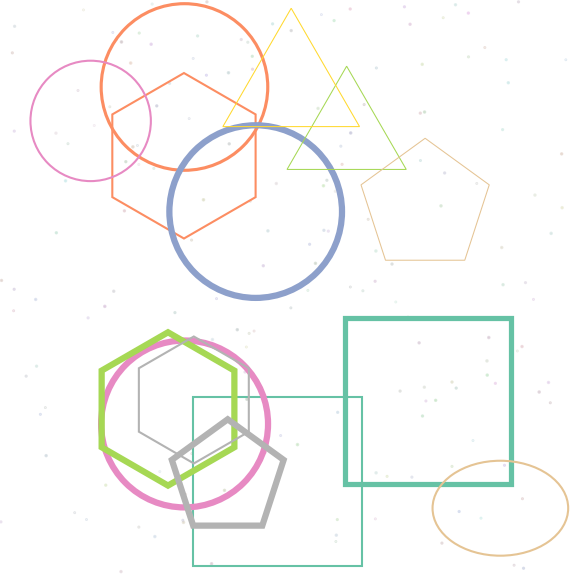[{"shape": "square", "thickness": 2.5, "radius": 0.72, "center": [0.741, 0.304]}, {"shape": "square", "thickness": 1, "radius": 0.73, "center": [0.48, 0.166]}, {"shape": "circle", "thickness": 1.5, "radius": 0.72, "center": [0.319, 0.849]}, {"shape": "hexagon", "thickness": 1, "radius": 0.72, "center": [0.319, 0.729]}, {"shape": "circle", "thickness": 3, "radius": 0.75, "center": [0.443, 0.633]}, {"shape": "circle", "thickness": 1, "radius": 0.52, "center": [0.157, 0.79]}, {"shape": "circle", "thickness": 3, "radius": 0.72, "center": [0.32, 0.265]}, {"shape": "triangle", "thickness": 0.5, "radius": 0.6, "center": [0.6, 0.765]}, {"shape": "hexagon", "thickness": 3, "radius": 0.66, "center": [0.291, 0.291]}, {"shape": "triangle", "thickness": 0.5, "radius": 0.68, "center": [0.504, 0.848]}, {"shape": "pentagon", "thickness": 0.5, "radius": 0.58, "center": [0.736, 0.643]}, {"shape": "oval", "thickness": 1, "radius": 0.59, "center": [0.866, 0.119]}, {"shape": "pentagon", "thickness": 3, "radius": 0.51, "center": [0.394, 0.171]}, {"shape": "hexagon", "thickness": 1, "radius": 0.55, "center": [0.336, 0.307]}]